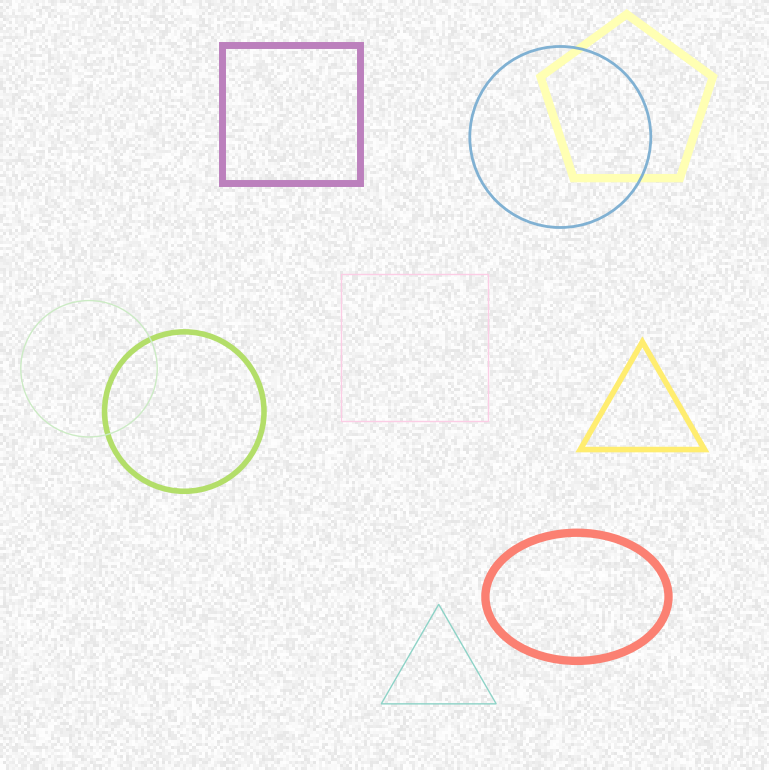[{"shape": "triangle", "thickness": 0.5, "radius": 0.43, "center": [0.57, 0.129]}, {"shape": "pentagon", "thickness": 3, "radius": 0.59, "center": [0.814, 0.864]}, {"shape": "oval", "thickness": 3, "radius": 0.59, "center": [0.749, 0.225]}, {"shape": "circle", "thickness": 1, "radius": 0.59, "center": [0.728, 0.822]}, {"shape": "circle", "thickness": 2, "radius": 0.52, "center": [0.239, 0.466]}, {"shape": "square", "thickness": 0.5, "radius": 0.48, "center": [0.538, 0.549]}, {"shape": "square", "thickness": 2.5, "radius": 0.45, "center": [0.378, 0.852]}, {"shape": "circle", "thickness": 0.5, "radius": 0.44, "center": [0.116, 0.521]}, {"shape": "triangle", "thickness": 2, "radius": 0.47, "center": [0.834, 0.463]}]